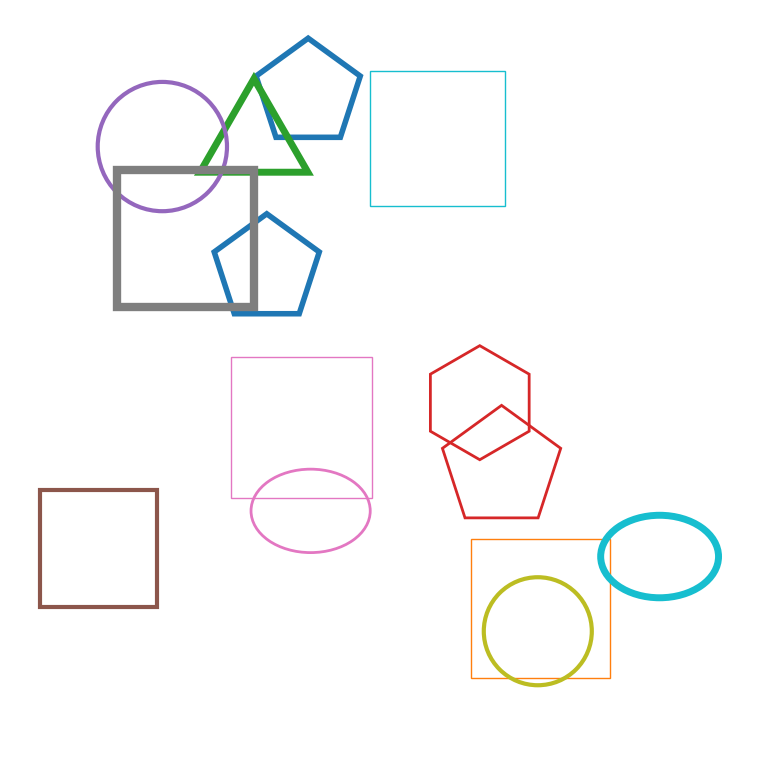[{"shape": "pentagon", "thickness": 2, "radius": 0.36, "center": [0.4, 0.879]}, {"shape": "pentagon", "thickness": 2, "radius": 0.36, "center": [0.346, 0.651]}, {"shape": "square", "thickness": 0.5, "radius": 0.45, "center": [0.702, 0.21]}, {"shape": "triangle", "thickness": 2.5, "radius": 0.4, "center": [0.33, 0.817]}, {"shape": "pentagon", "thickness": 1, "radius": 0.4, "center": [0.651, 0.393]}, {"shape": "hexagon", "thickness": 1, "radius": 0.37, "center": [0.623, 0.477]}, {"shape": "circle", "thickness": 1.5, "radius": 0.42, "center": [0.211, 0.81]}, {"shape": "square", "thickness": 1.5, "radius": 0.38, "center": [0.128, 0.288]}, {"shape": "oval", "thickness": 1, "radius": 0.39, "center": [0.403, 0.337]}, {"shape": "square", "thickness": 0.5, "radius": 0.46, "center": [0.391, 0.445]}, {"shape": "square", "thickness": 3, "radius": 0.45, "center": [0.241, 0.69]}, {"shape": "circle", "thickness": 1.5, "radius": 0.35, "center": [0.698, 0.18]}, {"shape": "square", "thickness": 0.5, "radius": 0.44, "center": [0.568, 0.82]}, {"shape": "oval", "thickness": 2.5, "radius": 0.38, "center": [0.857, 0.277]}]